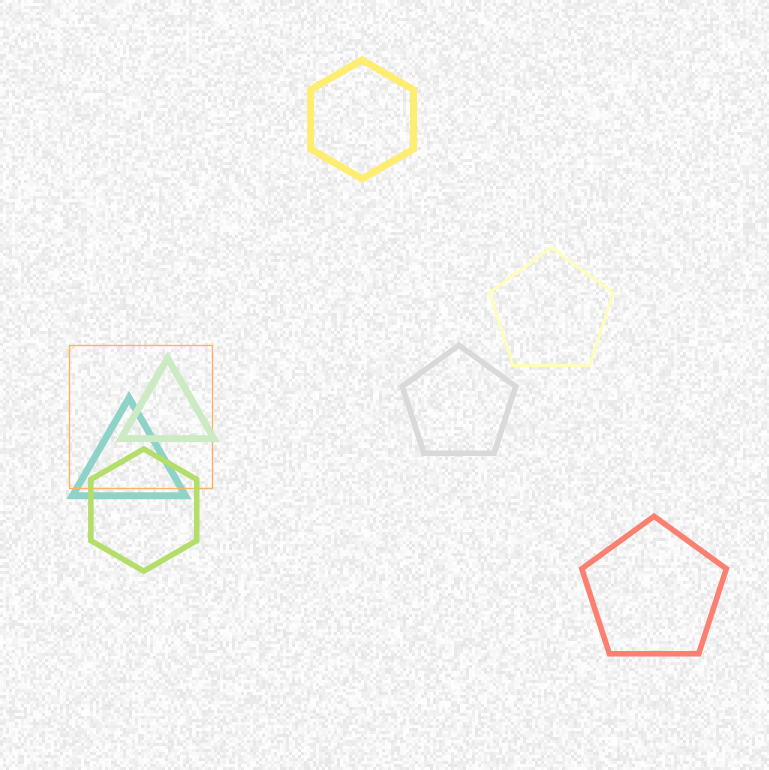[{"shape": "triangle", "thickness": 2.5, "radius": 0.42, "center": [0.168, 0.399]}, {"shape": "pentagon", "thickness": 1, "radius": 0.42, "center": [0.716, 0.594]}, {"shape": "pentagon", "thickness": 2, "radius": 0.49, "center": [0.849, 0.231]}, {"shape": "square", "thickness": 0.5, "radius": 0.46, "center": [0.182, 0.46]}, {"shape": "hexagon", "thickness": 2, "radius": 0.4, "center": [0.187, 0.338]}, {"shape": "pentagon", "thickness": 2, "radius": 0.39, "center": [0.596, 0.474]}, {"shape": "triangle", "thickness": 2.5, "radius": 0.35, "center": [0.218, 0.465]}, {"shape": "hexagon", "thickness": 2.5, "radius": 0.39, "center": [0.47, 0.845]}]